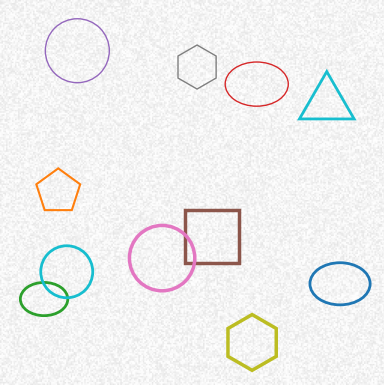[{"shape": "oval", "thickness": 2, "radius": 0.39, "center": [0.883, 0.263]}, {"shape": "pentagon", "thickness": 1.5, "radius": 0.3, "center": [0.151, 0.503]}, {"shape": "oval", "thickness": 2, "radius": 0.31, "center": [0.114, 0.223]}, {"shape": "oval", "thickness": 1, "radius": 0.41, "center": [0.667, 0.782]}, {"shape": "circle", "thickness": 1, "radius": 0.42, "center": [0.201, 0.868]}, {"shape": "square", "thickness": 2.5, "radius": 0.35, "center": [0.551, 0.386]}, {"shape": "circle", "thickness": 2.5, "radius": 0.42, "center": [0.421, 0.33]}, {"shape": "hexagon", "thickness": 1, "radius": 0.29, "center": [0.512, 0.826]}, {"shape": "hexagon", "thickness": 2.5, "radius": 0.36, "center": [0.655, 0.111]}, {"shape": "circle", "thickness": 2, "radius": 0.34, "center": [0.173, 0.294]}, {"shape": "triangle", "thickness": 2, "radius": 0.41, "center": [0.849, 0.732]}]